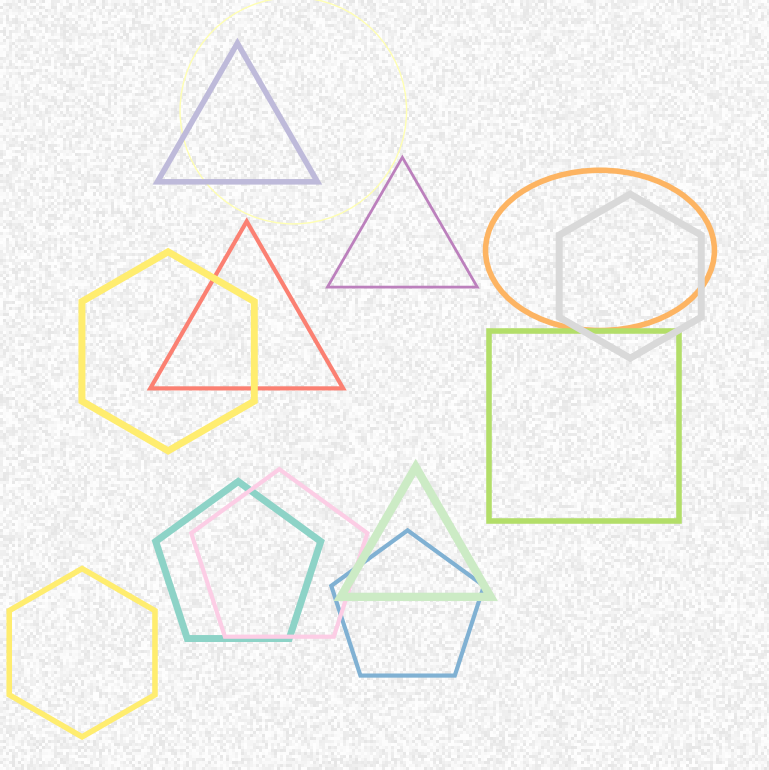[{"shape": "pentagon", "thickness": 2.5, "radius": 0.56, "center": [0.309, 0.262]}, {"shape": "circle", "thickness": 0.5, "radius": 0.74, "center": [0.381, 0.856]}, {"shape": "triangle", "thickness": 2, "radius": 0.6, "center": [0.308, 0.824]}, {"shape": "triangle", "thickness": 1.5, "radius": 0.72, "center": [0.32, 0.568]}, {"shape": "pentagon", "thickness": 1.5, "radius": 0.52, "center": [0.529, 0.207]}, {"shape": "oval", "thickness": 2, "radius": 0.74, "center": [0.779, 0.675]}, {"shape": "square", "thickness": 2, "radius": 0.62, "center": [0.758, 0.446]}, {"shape": "pentagon", "thickness": 1.5, "radius": 0.6, "center": [0.363, 0.27]}, {"shape": "hexagon", "thickness": 2.5, "radius": 0.53, "center": [0.818, 0.641]}, {"shape": "triangle", "thickness": 1, "radius": 0.56, "center": [0.523, 0.683]}, {"shape": "triangle", "thickness": 3, "radius": 0.56, "center": [0.54, 0.281]}, {"shape": "hexagon", "thickness": 2, "radius": 0.55, "center": [0.107, 0.152]}, {"shape": "hexagon", "thickness": 2.5, "radius": 0.65, "center": [0.218, 0.544]}]